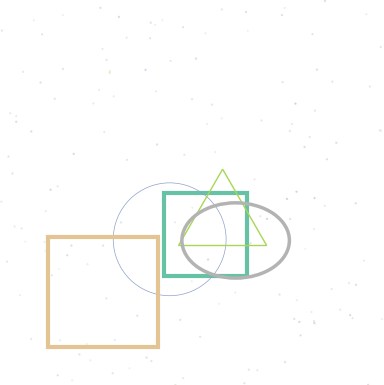[{"shape": "square", "thickness": 3, "radius": 0.54, "center": [0.533, 0.39]}, {"shape": "circle", "thickness": 0.5, "radius": 0.73, "center": [0.441, 0.379]}, {"shape": "triangle", "thickness": 1, "radius": 0.66, "center": [0.578, 0.428]}, {"shape": "square", "thickness": 3, "radius": 0.71, "center": [0.267, 0.242]}, {"shape": "oval", "thickness": 2.5, "radius": 0.7, "center": [0.612, 0.375]}]